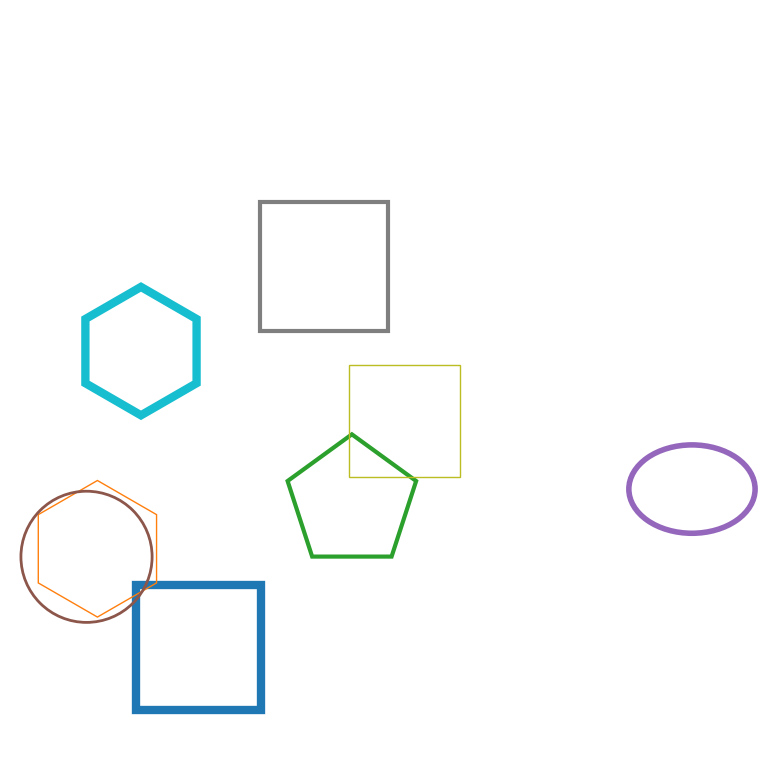[{"shape": "square", "thickness": 3, "radius": 0.4, "center": [0.258, 0.159]}, {"shape": "hexagon", "thickness": 0.5, "radius": 0.44, "center": [0.127, 0.287]}, {"shape": "pentagon", "thickness": 1.5, "radius": 0.44, "center": [0.457, 0.348]}, {"shape": "oval", "thickness": 2, "radius": 0.41, "center": [0.899, 0.365]}, {"shape": "circle", "thickness": 1, "radius": 0.43, "center": [0.112, 0.277]}, {"shape": "square", "thickness": 1.5, "radius": 0.42, "center": [0.421, 0.654]}, {"shape": "square", "thickness": 0.5, "radius": 0.36, "center": [0.525, 0.453]}, {"shape": "hexagon", "thickness": 3, "radius": 0.42, "center": [0.183, 0.544]}]